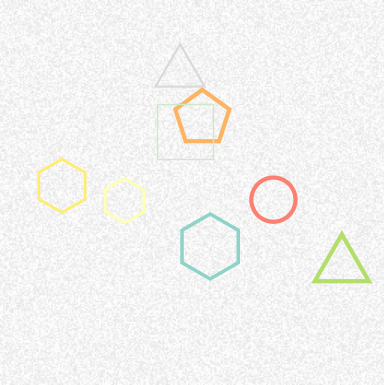[{"shape": "hexagon", "thickness": 2.5, "radius": 0.42, "center": [0.546, 0.36]}, {"shape": "hexagon", "thickness": 2, "radius": 0.29, "center": [0.324, 0.479]}, {"shape": "circle", "thickness": 3, "radius": 0.29, "center": [0.71, 0.481]}, {"shape": "pentagon", "thickness": 3, "radius": 0.37, "center": [0.526, 0.693]}, {"shape": "triangle", "thickness": 3, "radius": 0.41, "center": [0.888, 0.31]}, {"shape": "triangle", "thickness": 1.5, "radius": 0.37, "center": [0.468, 0.812]}, {"shape": "square", "thickness": 1, "radius": 0.36, "center": [0.481, 0.658]}, {"shape": "hexagon", "thickness": 2, "radius": 0.35, "center": [0.161, 0.517]}]